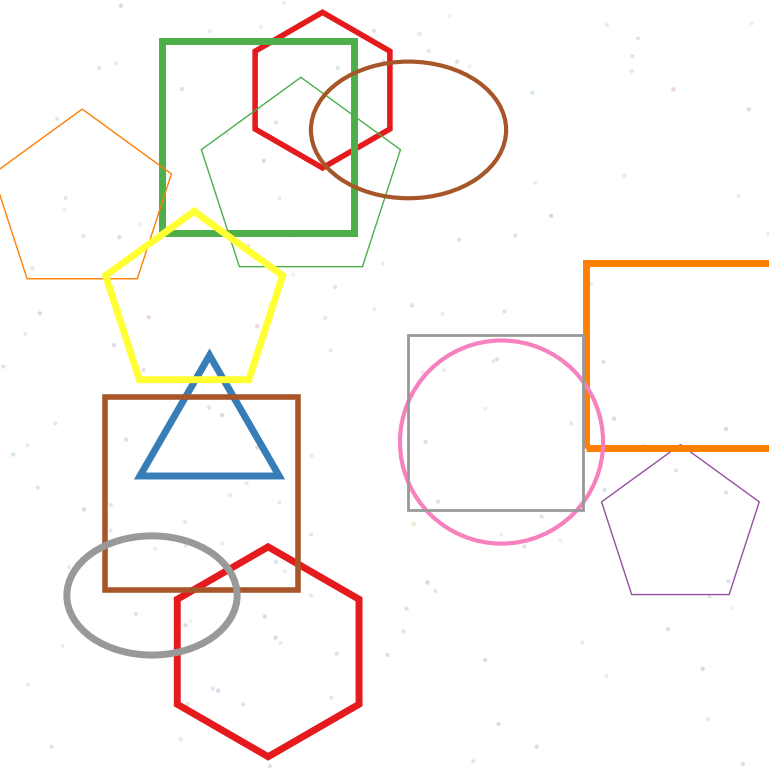[{"shape": "hexagon", "thickness": 2.5, "radius": 0.68, "center": [0.348, 0.154]}, {"shape": "hexagon", "thickness": 2, "radius": 0.51, "center": [0.419, 0.883]}, {"shape": "triangle", "thickness": 2.5, "radius": 0.52, "center": [0.272, 0.434]}, {"shape": "square", "thickness": 2.5, "radius": 0.62, "center": [0.335, 0.822]}, {"shape": "pentagon", "thickness": 0.5, "radius": 0.68, "center": [0.391, 0.764]}, {"shape": "pentagon", "thickness": 0.5, "radius": 0.54, "center": [0.884, 0.315]}, {"shape": "square", "thickness": 2.5, "radius": 0.6, "center": [0.881, 0.538]}, {"shape": "pentagon", "thickness": 0.5, "radius": 0.61, "center": [0.107, 0.737]}, {"shape": "pentagon", "thickness": 2.5, "radius": 0.6, "center": [0.252, 0.605]}, {"shape": "square", "thickness": 2, "radius": 0.63, "center": [0.262, 0.359]}, {"shape": "oval", "thickness": 1.5, "radius": 0.63, "center": [0.531, 0.831]}, {"shape": "circle", "thickness": 1.5, "radius": 0.66, "center": [0.651, 0.426]}, {"shape": "oval", "thickness": 2.5, "radius": 0.55, "center": [0.197, 0.227]}, {"shape": "square", "thickness": 1, "radius": 0.57, "center": [0.644, 0.451]}]